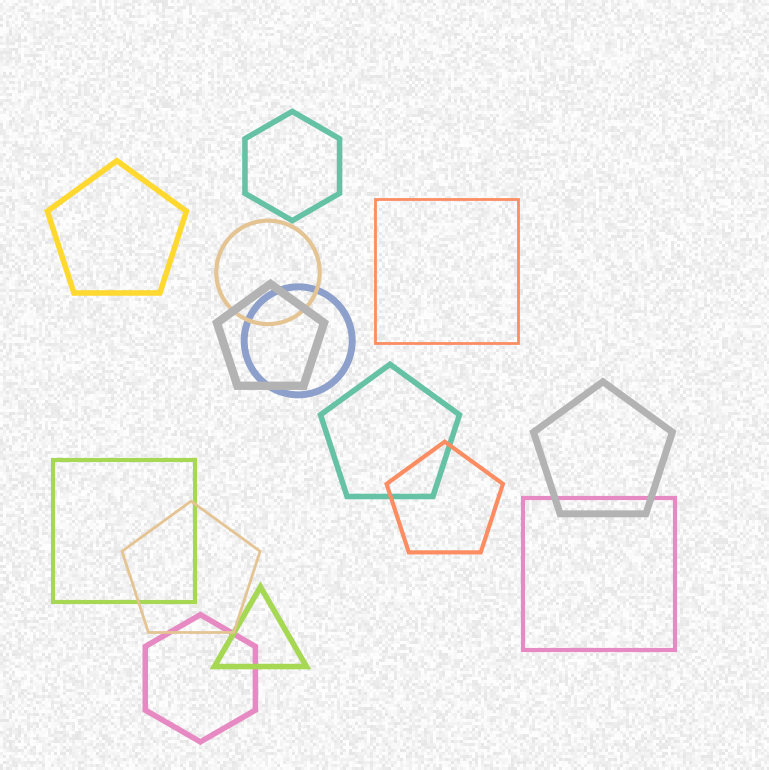[{"shape": "pentagon", "thickness": 2, "radius": 0.47, "center": [0.506, 0.432]}, {"shape": "hexagon", "thickness": 2, "radius": 0.35, "center": [0.38, 0.784]}, {"shape": "pentagon", "thickness": 1.5, "radius": 0.4, "center": [0.578, 0.347]}, {"shape": "square", "thickness": 1, "radius": 0.47, "center": [0.58, 0.648]}, {"shape": "circle", "thickness": 2.5, "radius": 0.35, "center": [0.387, 0.557]}, {"shape": "hexagon", "thickness": 2, "radius": 0.41, "center": [0.26, 0.119]}, {"shape": "square", "thickness": 1.5, "radius": 0.49, "center": [0.778, 0.255]}, {"shape": "triangle", "thickness": 2, "radius": 0.35, "center": [0.338, 0.169]}, {"shape": "square", "thickness": 1.5, "radius": 0.46, "center": [0.161, 0.31]}, {"shape": "pentagon", "thickness": 2, "radius": 0.47, "center": [0.152, 0.696]}, {"shape": "circle", "thickness": 1.5, "radius": 0.34, "center": [0.348, 0.646]}, {"shape": "pentagon", "thickness": 1, "radius": 0.47, "center": [0.248, 0.255]}, {"shape": "pentagon", "thickness": 3, "radius": 0.37, "center": [0.351, 0.558]}, {"shape": "pentagon", "thickness": 2.5, "radius": 0.47, "center": [0.783, 0.409]}]